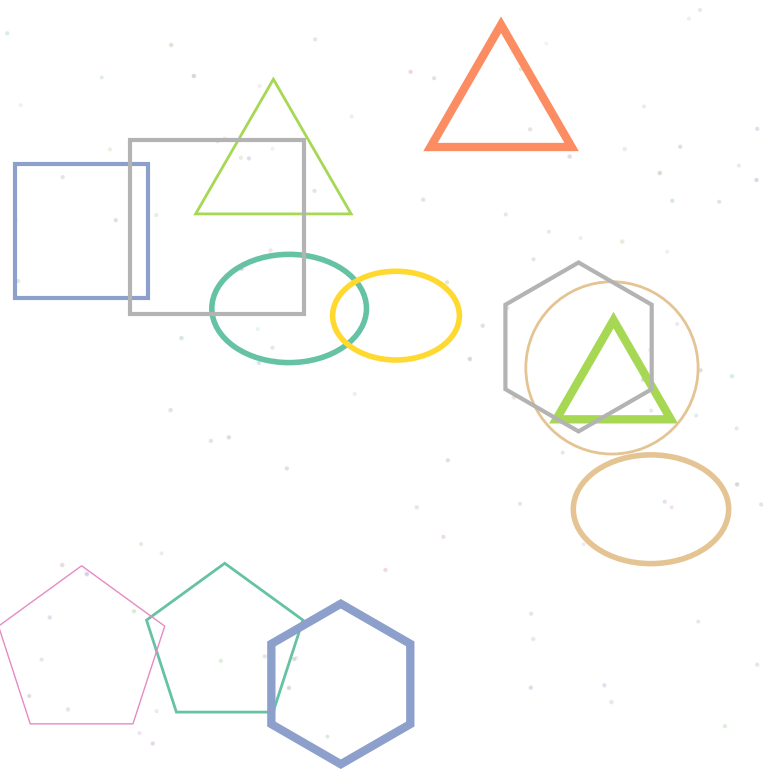[{"shape": "pentagon", "thickness": 1, "radius": 0.53, "center": [0.292, 0.162]}, {"shape": "oval", "thickness": 2, "radius": 0.5, "center": [0.376, 0.599]}, {"shape": "triangle", "thickness": 3, "radius": 0.53, "center": [0.651, 0.862]}, {"shape": "square", "thickness": 1.5, "radius": 0.43, "center": [0.106, 0.7]}, {"shape": "hexagon", "thickness": 3, "radius": 0.52, "center": [0.443, 0.112]}, {"shape": "pentagon", "thickness": 0.5, "radius": 0.57, "center": [0.106, 0.152]}, {"shape": "triangle", "thickness": 3, "radius": 0.43, "center": [0.797, 0.498]}, {"shape": "triangle", "thickness": 1, "radius": 0.58, "center": [0.355, 0.781]}, {"shape": "oval", "thickness": 2, "radius": 0.41, "center": [0.514, 0.59]}, {"shape": "oval", "thickness": 2, "radius": 0.5, "center": [0.845, 0.339]}, {"shape": "circle", "thickness": 1, "radius": 0.56, "center": [0.795, 0.522]}, {"shape": "hexagon", "thickness": 1.5, "radius": 0.55, "center": [0.751, 0.549]}, {"shape": "square", "thickness": 1.5, "radius": 0.57, "center": [0.281, 0.705]}]